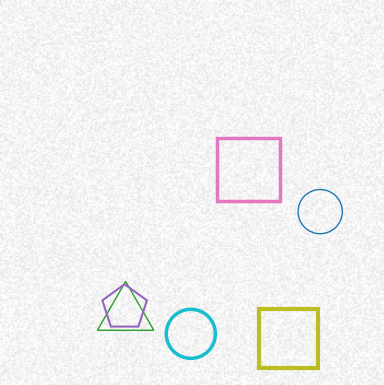[{"shape": "circle", "thickness": 1, "radius": 0.29, "center": [0.832, 0.45]}, {"shape": "triangle", "thickness": 1, "radius": 0.42, "center": [0.326, 0.184]}, {"shape": "pentagon", "thickness": 1.5, "radius": 0.3, "center": [0.324, 0.201]}, {"shape": "square", "thickness": 2.5, "radius": 0.41, "center": [0.646, 0.56]}, {"shape": "square", "thickness": 3, "radius": 0.38, "center": [0.75, 0.122]}, {"shape": "circle", "thickness": 2.5, "radius": 0.32, "center": [0.496, 0.133]}]